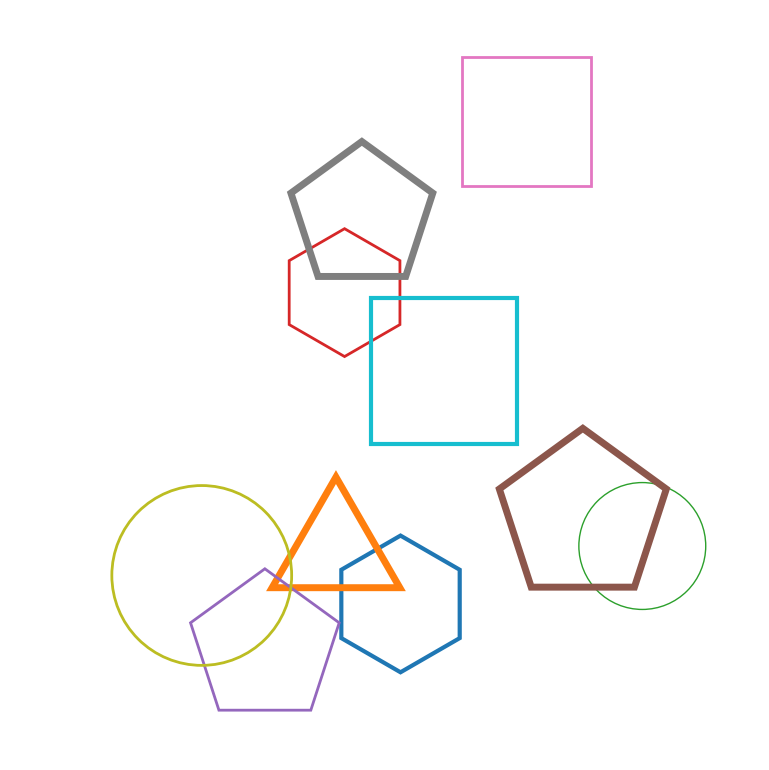[{"shape": "hexagon", "thickness": 1.5, "radius": 0.44, "center": [0.52, 0.216]}, {"shape": "triangle", "thickness": 2.5, "radius": 0.48, "center": [0.436, 0.285]}, {"shape": "circle", "thickness": 0.5, "radius": 0.41, "center": [0.834, 0.291]}, {"shape": "hexagon", "thickness": 1, "radius": 0.42, "center": [0.447, 0.62]}, {"shape": "pentagon", "thickness": 1, "radius": 0.51, "center": [0.344, 0.16]}, {"shape": "pentagon", "thickness": 2.5, "radius": 0.57, "center": [0.757, 0.33]}, {"shape": "square", "thickness": 1, "radius": 0.42, "center": [0.684, 0.842]}, {"shape": "pentagon", "thickness": 2.5, "radius": 0.48, "center": [0.47, 0.719]}, {"shape": "circle", "thickness": 1, "radius": 0.58, "center": [0.262, 0.253]}, {"shape": "square", "thickness": 1.5, "radius": 0.47, "center": [0.576, 0.518]}]